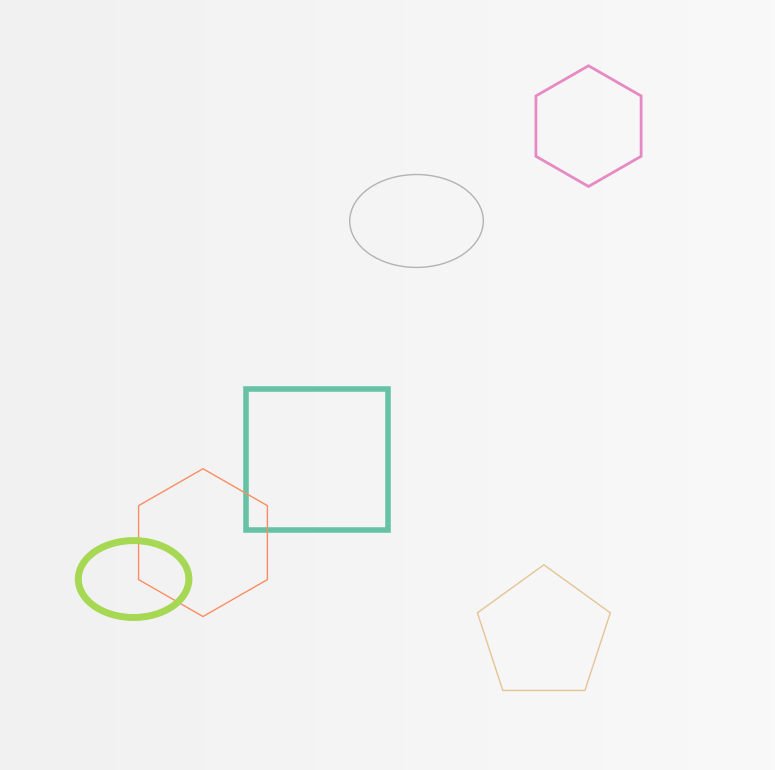[{"shape": "square", "thickness": 2, "radius": 0.46, "center": [0.41, 0.403]}, {"shape": "hexagon", "thickness": 0.5, "radius": 0.48, "center": [0.262, 0.295]}, {"shape": "hexagon", "thickness": 1, "radius": 0.39, "center": [0.759, 0.836]}, {"shape": "oval", "thickness": 2.5, "radius": 0.36, "center": [0.172, 0.248]}, {"shape": "pentagon", "thickness": 0.5, "radius": 0.45, "center": [0.702, 0.176]}, {"shape": "oval", "thickness": 0.5, "radius": 0.43, "center": [0.537, 0.713]}]